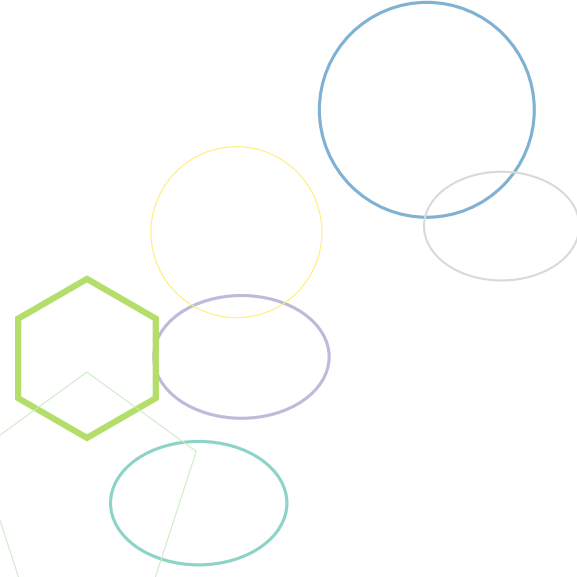[{"shape": "oval", "thickness": 1.5, "radius": 0.76, "center": [0.344, 0.128]}, {"shape": "oval", "thickness": 1.5, "radius": 0.76, "center": [0.418, 0.381]}, {"shape": "circle", "thickness": 1.5, "radius": 0.93, "center": [0.739, 0.809]}, {"shape": "hexagon", "thickness": 3, "radius": 0.69, "center": [0.151, 0.379]}, {"shape": "oval", "thickness": 1, "radius": 0.67, "center": [0.869, 0.608]}, {"shape": "pentagon", "thickness": 0.5, "radius": 0.99, "center": [0.151, 0.156]}, {"shape": "circle", "thickness": 0.5, "radius": 0.74, "center": [0.409, 0.597]}]